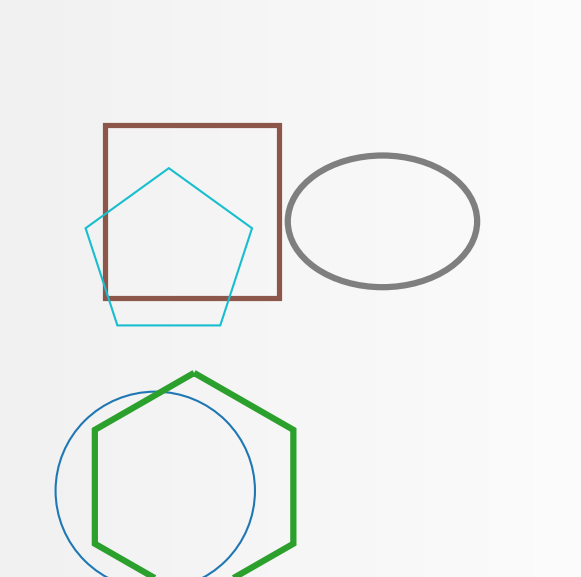[{"shape": "circle", "thickness": 1, "radius": 0.86, "center": [0.267, 0.149]}, {"shape": "hexagon", "thickness": 3, "radius": 0.99, "center": [0.334, 0.156]}, {"shape": "square", "thickness": 2.5, "radius": 0.75, "center": [0.331, 0.633]}, {"shape": "oval", "thickness": 3, "radius": 0.81, "center": [0.658, 0.616]}, {"shape": "pentagon", "thickness": 1, "radius": 0.75, "center": [0.29, 0.557]}]